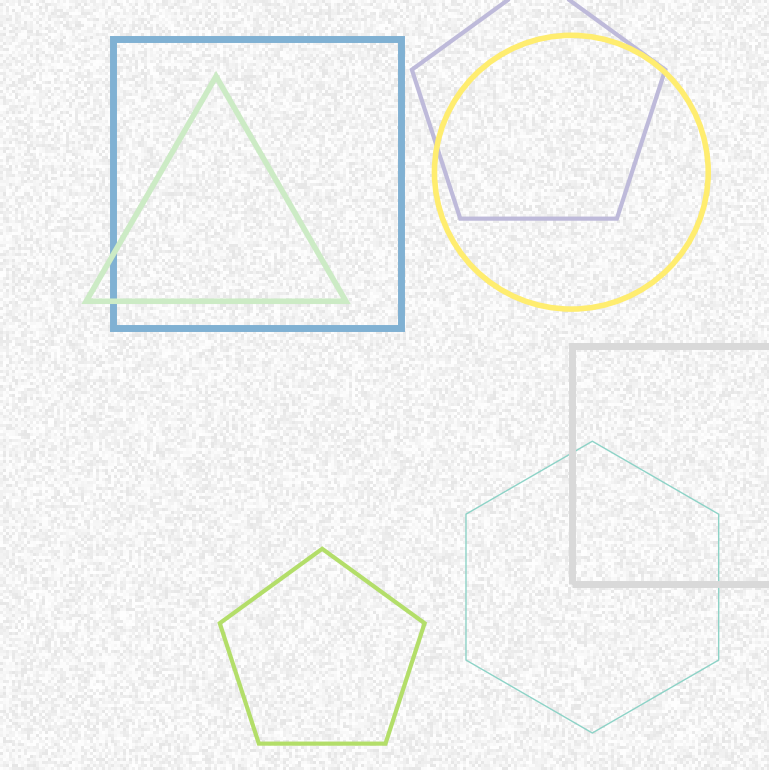[{"shape": "hexagon", "thickness": 0.5, "radius": 0.95, "center": [0.769, 0.238]}, {"shape": "pentagon", "thickness": 1.5, "radius": 0.87, "center": [0.699, 0.856]}, {"shape": "square", "thickness": 2.5, "radius": 0.94, "center": [0.334, 0.761]}, {"shape": "pentagon", "thickness": 1.5, "radius": 0.7, "center": [0.418, 0.147]}, {"shape": "square", "thickness": 2.5, "radius": 0.77, "center": [0.897, 0.396]}, {"shape": "triangle", "thickness": 2, "radius": 0.97, "center": [0.281, 0.706]}, {"shape": "circle", "thickness": 2, "radius": 0.89, "center": [0.742, 0.776]}]